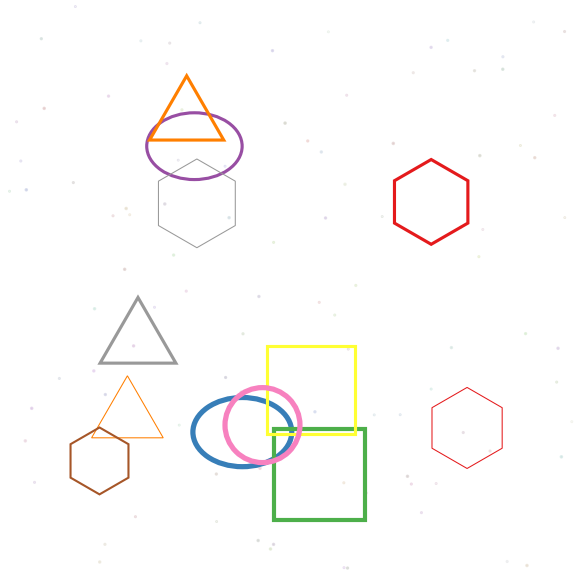[{"shape": "hexagon", "thickness": 0.5, "radius": 0.35, "center": [0.809, 0.258]}, {"shape": "hexagon", "thickness": 1.5, "radius": 0.37, "center": [0.747, 0.65]}, {"shape": "oval", "thickness": 2.5, "radius": 0.43, "center": [0.42, 0.251]}, {"shape": "square", "thickness": 2, "radius": 0.39, "center": [0.553, 0.178]}, {"shape": "oval", "thickness": 1.5, "radius": 0.41, "center": [0.337, 0.746]}, {"shape": "triangle", "thickness": 1.5, "radius": 0.37, "center": [0.323, 0.794]}, {"shape": "triangle", "thickness": 0.5, "radius": 0.36, "center": [0.221, 0.277]}, {"shape": "square", "thickness": 1.5, "radius": 0.38, "center": [0.538, 0.324]}, {"shape": "hexagon", "thickness": 1, "radius": 0.29, "center": [0.172, 0.201]}, {"shape": "circle", "thickness": 2.5, "radius": 0.32, "center": [0.455, 0.263]}, {"shape": "triangle", "thickness": 1.5, "radius": 0.38, "center": [0.239, 0.408]}, {"shape": "hexagon", "thickness": 0.5, "radius": 0.38, "center": [0.341, 0.647]}]